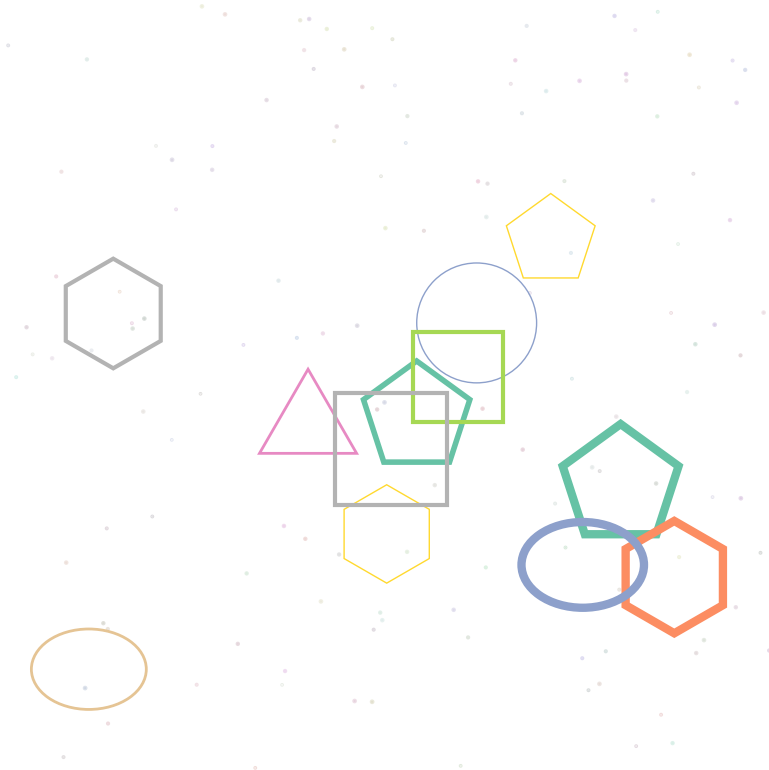[{"shape": "pentagon", "thickness": 3, "radius": 0.4, "center": [0.806, 0.37]}, {"shape": "pentagon", "thickness": 2, "radius": 0.36, "center": [0.541, 0.459]}, {"shape": "hexagon", "thickness": 3, "radius": 0.36, "center": [0.876, 0.251]}, {"shape": "circle", "thickness": 0.5, "radius": 0.39, "center": [0.619, 0.581]}, {"shape": "oval", "thickness": 3, "radius": 0.4, "center": [0.757, 0.266]}, {"shape": "triangle", "thickness": 1, "radius": 0.36, "center": [0.4, 0.448]}, {"shape": "square", "thickness": 1.5, "radius": 0.3, "center": [0.595, 0.51]}, {"shape": "hexagon", "thickness": 0.5, "radius": 0.32, "center": [0.502, 0.307]}, {"shape": "pentagon", "thickness": 0.5, "radius": 0.3, "center": [0.715, 0.688]}, {"shape": "oval", "thickness": 1, "radius": 0.37, "center": [0.115, 0.131]}, {"shape": "hexagon", "thickness": 1.5, "radius": 0.36, "center": [0.147, 0.593]}, {"shape": "square", "thickness": 1.5, "radius": 0.36, "center": [0.508, 0.417]}]